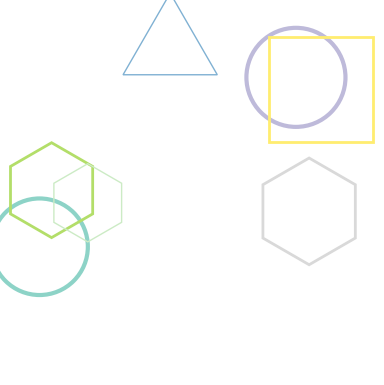[{"shape": "circle", "thickness": 3, "radius": 0.63, "center": [0.103, 0.359]}, {"shape": "circle", "thickness": 3, "radius": 0.64, "center": [0.769, 0.799]}, {"shape": "triangle", "thickness": 1, "radius": 0.71, "center": [0.442, 0.876]}, {"shape": "hexagon", "thickness": 2, "radius": 0.62, "center": [0.134, 0.506]}, {"shape": "hexagon", "thickness": 2, "radius": 0.69, "center": [0.803, 0.451]}, {"shape": "hexagon", "thickness": 1, "radius": 0.51, "center": [0.228, 0.473]}, {"shape": "square", "thickness": 2, "radius": 0.68, "center": [0.834, 0.768]}]